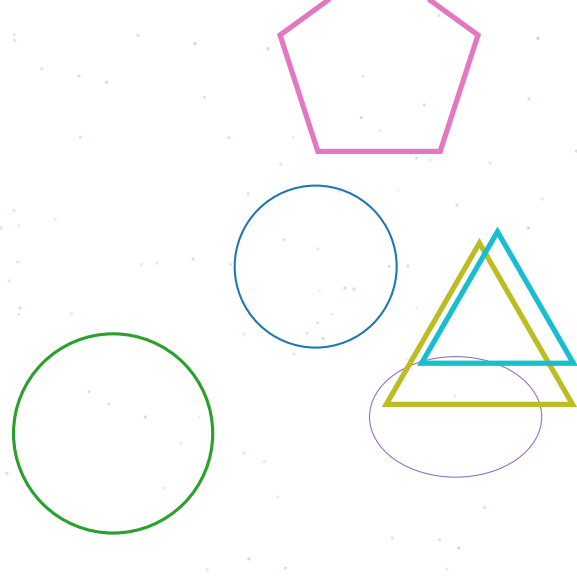[{"shape": "circle", "thickness": 1, "radius": 0.7, "center": [0.547, 0.538]}, {"shape": "circle", "thickness": 1.5, "radius": 0.86, "center": [0.196, 0.249]}, {"shape": "oval", "thickness": 0.5, "radius": 0.75, "center": [0.789, 0.277]}, {"shape": "pentagon", "thickness": 2.5, "radius": 0.9, "center": [0.656, 0.883]}, {"shape": "triangle", "thickness": 2.5, "radius": 0.93, "center": [0.83, 0.392]}, {"shape": "triangle", "thickness": 2.5, "radius": 0.76, "center": [0.861, 0.446]}]